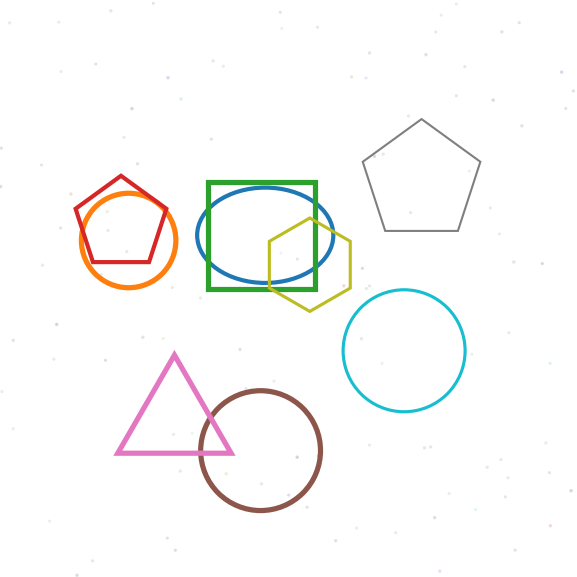[{"shape": "oval", "thickness": 2, "radius": 0.59, "center": [0.459, 0.592]}, {"shape": "circle", "thickness": 2.5, "radius": 0.41, "center": [0.223, 0.583]}, {"shape": "square", "thickness": 2.5, "radius": 0.46, "center": [0.453, 0.592]}, {"shape": "pentagon", "thickness": 2, "radius": 0.41, "center": [0.21, 0.612]}, {"shape": "circle", "thickness": 2.5, "radius": 0.52, "center": [0.451, 0.219]}, {"shape": "triangle", "thickness": 2.5, "radius": 0.57, "center": [0.302, 0.271]}, {"shape": "pentagon", "thickness": 1, "radius": 0.54, "center": [0.73, 0.686]}, {"shape": "hexagon", "thickness": 1.5, "radius": 0.4, "center": [0.536, 0.541]}, {"shape": "circle", "thickness": 1.5, "radius": 0.53, "center": [0.7, 0.392]}]